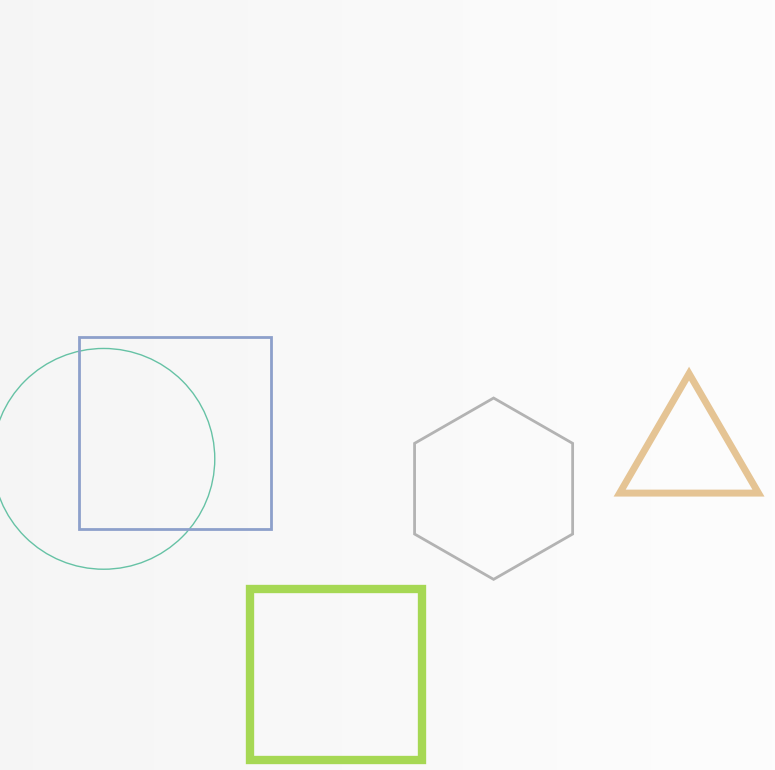[{"shape": "circle", "thickness": 0.5, "radius": 0.72, "center": [0.134, 0.404]}, {"shape": "square", "thickness": 1, "radius": 0.62, "center": [0.226, 0.437]}, {"shape": "square", "thickness": 3, "radius": 0.55, "center": [0.433, 0.124]}, {"shape": "triangle", "thickness": 2.5, "radius": 0.52, "center": [0.889, 0.411]}, {"shape": "hexagon", "thickness": 1, "radius": 0.59, "center": [0.637, 0.365]}]